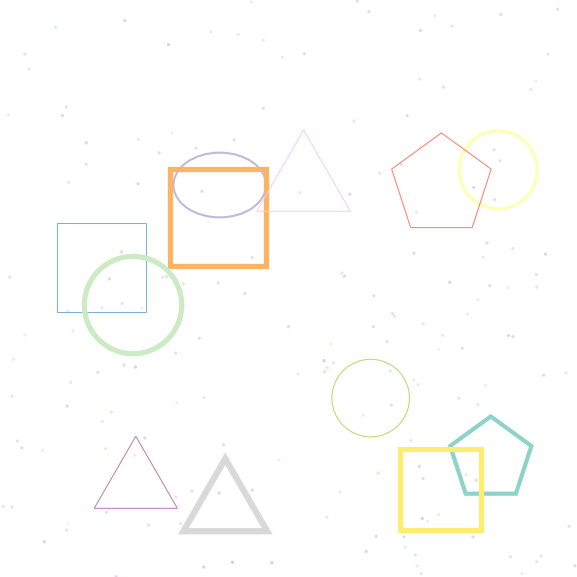[{"shape": "pentagon", "thickness": 2, "radius": 0.37, "center": [0.85, 0.204]}, {"shape": "circle", "thickness": 1.5, "radius": 0.34, "center": [0.863, 0.705]}, {"shape": "oval", "thickness": 1, "radius": 0.4, "center": [0.38, 0.679]}, {"shape": "pentagon", "thickness": 0.5, "radius": 0.45, "center": [0.764, 0.678]}, {"shape": "square", "thickness": 0.5, "radius": 0.38, "center": [0.176, 0.536]}, {"shape": "square", "thickness": 2.5, "radius": 0.42, "center": [0.378, 0.623]}, {"shape": "circle", "thickness": 0.5, "radius": 0.34, "center": [0.642, 0.31]}, {"shape": "triangle", "thickness": 0.5, "radius": 0.47, "center": [0.526, 0.68]}, {"shape": "triangle", "thickness": 3, "radius": 0.42, "center": [0.39, 0.121]}, {"shape": "triangle", "thickness": 0.5, "radius": 0.42, "center": [0.235, 0.161]}, {"shape": "circle", "thickness": 2.5, "radius": 0.42, "center": [0.23, 0.471]}, {"shape": "square", "thickness": 2.5, "radius": 0.35, "center": [0.763, 0.151]}]